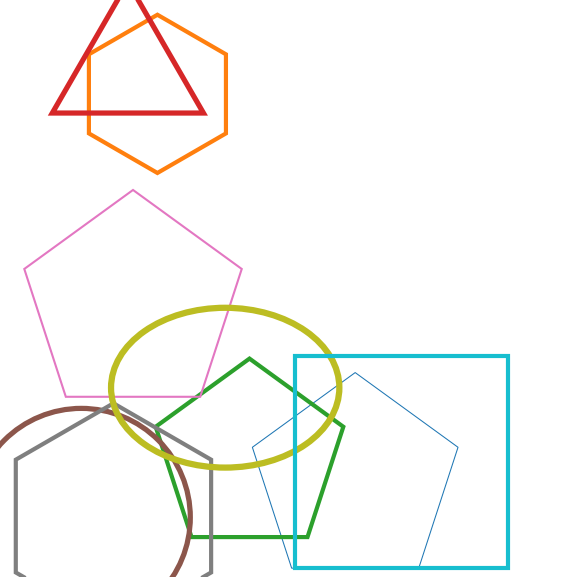[{"shape": "pentagon", "thickness": 0.5, "radius": 0.94, "center": [0.615, 0.167]}, {"shape": "hexagon", "thickness": 2, "radius": 0.68, "center": [0.273, 0.837]}, {"shape": "pentagon", "thickness": 2, "radius": 0.85, "center": [0.432, 0.207]}, {"shape": "triangle", "thickness": 2.5, "radius": 0.76, "center": [0.221, 0.879]}, {"shape": "circle", "thickness": 2.5, "radius": 0.94, "center": [0.141, 0.103]}, {"shape": "pentagon", "thickness": 1, "radius": 0.99, "center": [0.23, 0.472]}, {"shape": "hexagon", "thickness": 2, "radius": 0.98, "center": [0.196, 0.105]}, {"shape": "oval", "thickness": 3, "radius": 0.99, "center": [0.39, 0.328]}, {"shape": "square", "thickness": 2, "radius": 0.92, "center": [0.695, 0.199]}]